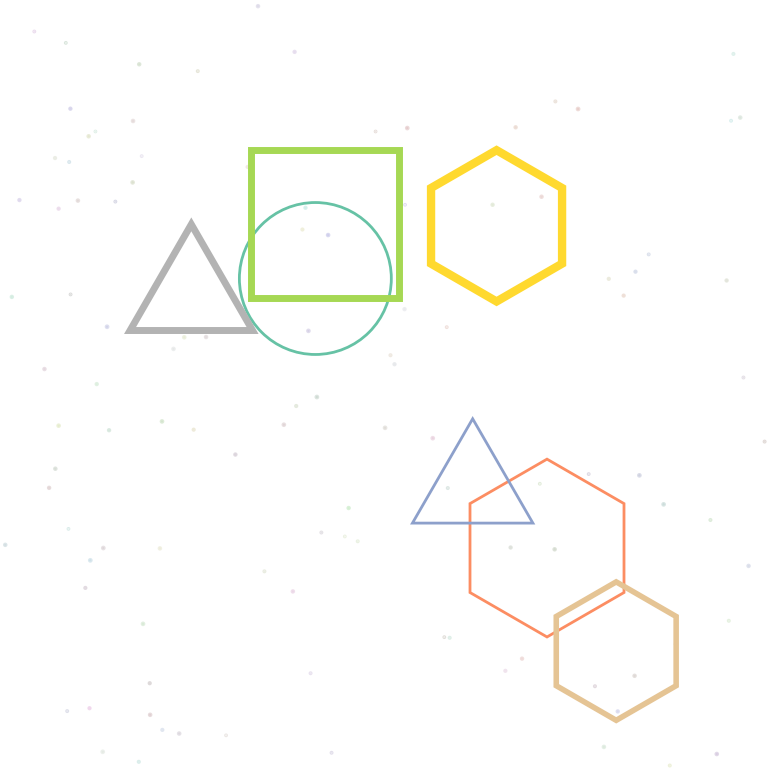[{"shape": "circle", "thickness": 1, "radius": 0.49, "center": [0.41, 0.638]}, {"shape": "hexagon", "thickness": 1, "radius": 0.58, "center": [0.71, 0.288]}, {"shape": "triangle", "thickness": 1, "radius": 0.45, "center": [0.614, 0.366]}, {"shape": "square", "thickness": 2.5, "radius": 0.48, "center": [0.422, 0.709]}, {"shape": "hexagon", "thickness": 3, "radius": 0.49, "center": [0.645, 0.707]}, {"shape": "hexagon", "thickness": 2, "radius": 0.45, "center": [0.8, 0.154]}, {"shape": "triangle", "thickness": 2.5, "radius": 0.46, "center": [0.248, 0.617]}]